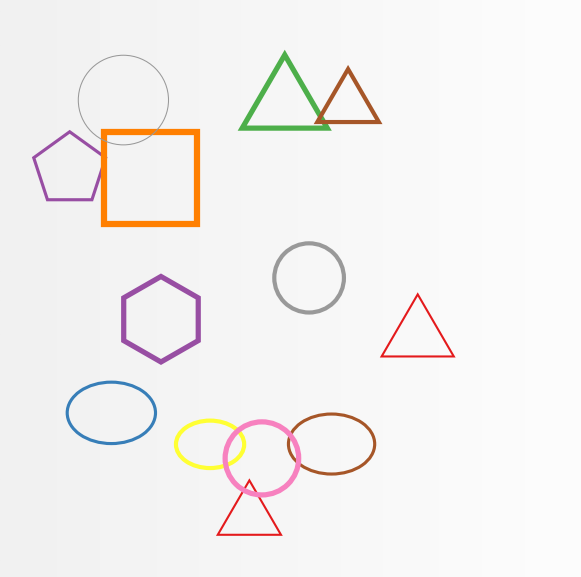[{"shape": "triangle", "thickness": 1, "radius": 0.36, "center": [0.719, 0.418]}, {"shape": "triangle", "thickness": 1, "radius": 0.31, "center": [0.429, 0.104]}, {"shape": "oval", "thickness": 1.5, "radius": 0.38, "center": [0.192, 0.284]}, {"shape": "triangle", "thickness": 2.5, "radius": 0.42, "center": [0.49, 0.82]}, {"shape": "hexagon", "thickness": 2.5, "radius": 0.37, "center": [0.277, 0.446]}, {"shape": "pentagon", "thickness": 1.5, "radius": 0.33, "center": [0.12, 0.706]}, {"shape": "square", "thickness": 3, "radius": 0.4, "center": [0.258, 0.691]}, {"shape": "oval", "thickness": 2, "radius": 0.29, "center": [0.361, 0.23]}, {"shape": "triangle", "thickness": 2, "radius": 0.31, "center": [0.599, 0.818]}, {"shape": "oval", "thickness": 1.5, "radius": 0.37, "center": [0.57, 0.23]}, {"shape": "circle", "thickness": 2.5, "radius": 0.32, "center": [0.451, 0.205]}, {"shape": "circle", "thickness": 0.5, "radius": 0.39, "center": [0.212, 0.826]}, {"shape": "circle", "thickness": 2, "radius": 0.3, "center": [0.532, 0.518]}]